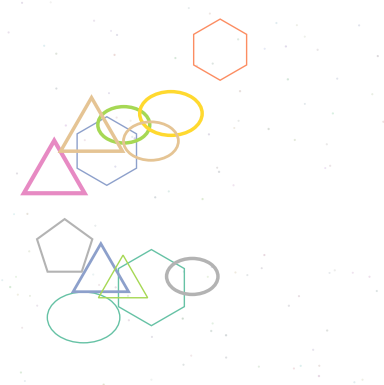[{"shape": "oval", "thickness": 1, "radius": 0.47, "center": [0.217, 0.176]}, {"shape": "hexagon", "thickness": 1, "radius": 0.49, "center": [0.393, 0.253]}, {"shape": "hexagon", "thickness": 1, "radius": 0.4, "center": [0.572, 0.871]}, {"shape": "triangle", "thickness": 2, "radius": 0.42, "center": [0.262, 0.284]}, {"shape": "hexagon", "thickness": 1, "radius": 0.45, "center": [0.277, 0.608]}, {"shape": "triangle", "thickness": 3, "radius": 0.46, "center": [0.141, 0.544]}, {"shape": "oval", "thickness": 2.5, "radius": 0.34, "center": [0.322, 0.676]}, {"shape": "triangle", "thickness": 1, "radius": 0.37, "center": [0.32, 0.264]}, {"shape": "oval", "thickness": 2.5, "radius": 0.41, "center": [0.444, 0.705]}, {"shape": "triangle", "thickness": 2.5, "radius": 0.46, "center": [0.238, 0.654]}, {"shape": "oval", "thickness": 2, "radius": 0.36, "center": [0.392, 0.634]}, {"shape": "oval", "thickness": 2.5, "radius": 0.33, "center": [0.499, 0.282]}, {"shape": "pentagon", "thickness": 1.5, "radius": 0.38, "center": [0.168, 0.355]}]